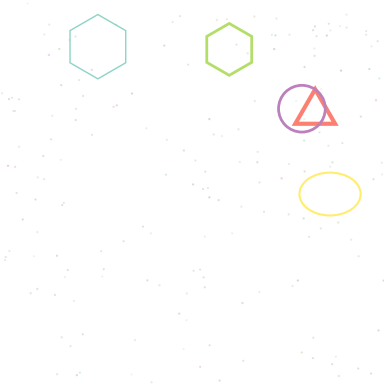[{"shape": "hexagon", "thickness": 1, "radius": 0.42, "center": [0.254, 0.879]}, {"shape": "triangle", "thickness": 3, "radius": 0.3, "center": [0.819, 0.708]}, {"shape": "hexagon", "thickness": 2, "radius": 0.34, "center": [0.595, 0.872]}, {"shape": "circle", "thickness": 2, "radius": 0.3, "center": [0.784, 0.718]}, {"shape": "oval", "thickness": 1.5, "radius": 0.4, "center": [0.857, 0.496]}]